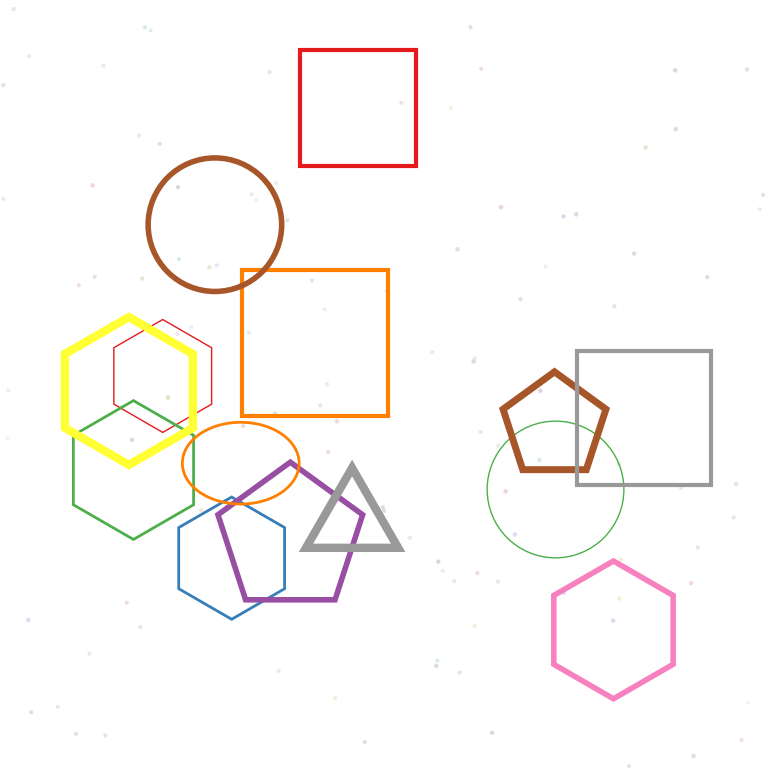[{"shape": "square", "thickness": 1.5, "radius": 0.38, "center": [0.465, 0.86]}, {"shape": "hexagon", "thickness": 0.5, "radius": 0.37, "center": [0.211, 0.512]}, {"shape": "hexagon", "thickness": 1, "radius": 0.4, "center": [0.301, 0.275]}, {"shape": "circle", "thickness": 0.5, "radius": 0.44, "center": [0.721, 0.364]}, {"shape": "hexagon", "thickness": 1, "radius": 0.45, "center": [0.173, 0.39]}, {"shape": "pentagon", "thickness": 2, "radius": 0.49, "center": [0.377, 0.301]}, {"shape": "square", "thickness": 1.5, "radius": 0.48, "center": [0.409, 0.555]}, {"shape": "oval", "thickness": 1, "radius": 0.38, "center": [0.313, 0.398]}, {"shape": "hexagon", "thickness": 3, "radius": 0.48, "center": [0.167, 0.492]}, {"shape": "circle", "thickness": 2, "radius": 0.43, "center": [0.279, 0.708]}, {"shape": "pentagon", "thickness": 2.5, "radius": 0.35, "center": [0.72, 0.447]}, {"shape": "hexagon", "thickness": 2, "radius": 0.45, "center": [0.797, 0.182]}, {"shape": "square", "thickness": 1.5, "radius": 0.43, "center": [0.836, 0.457]}, {"shape": "triangle", "thickness": 3, "radius": 0.35, "center": [0.457, 0.323]}]